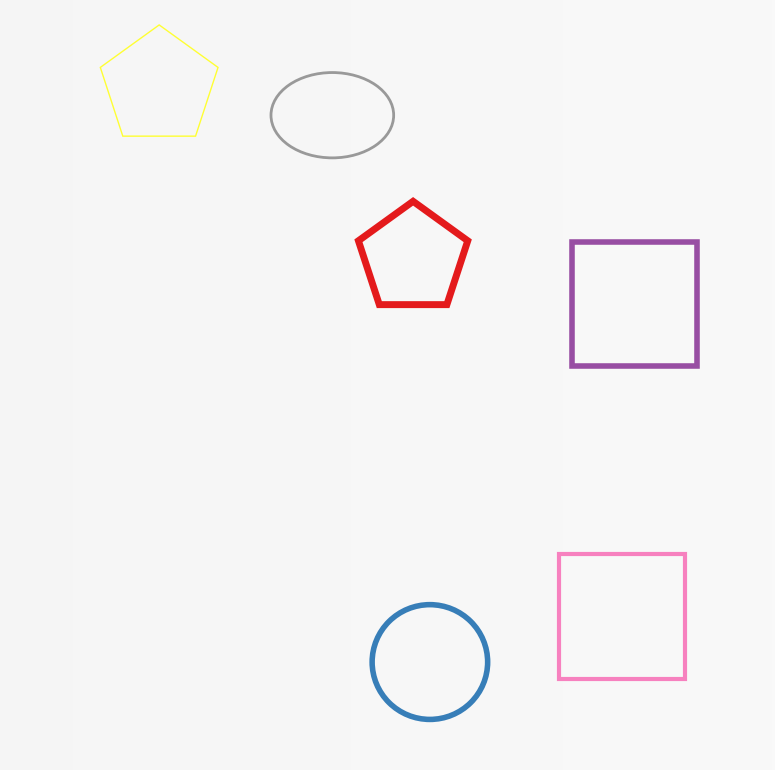[{"shape": "pentagon", "thickness": 2.5, "radius": 0.37, "center": [0.533, 0.664]}, {"shape": "circle", "thickness": 2, "radius": 0.37, "center": [0.555, 0.14]}, {"shape": "square", "thickness": 2, "radius": 0.4, "center": [0.819, 0.605]}, {"shape": "pentagon", "thickness": 0.5, "radius": 0.4, "center": [0.205, 0.888]}, {"shape": "square", "thickness": 1.5, "radius": 0.41, "center": [0.802, 0.199]}, {"shape": "oval", "thickness": 1, "radius": 0.4, "center": [0.429, 0.85]}]